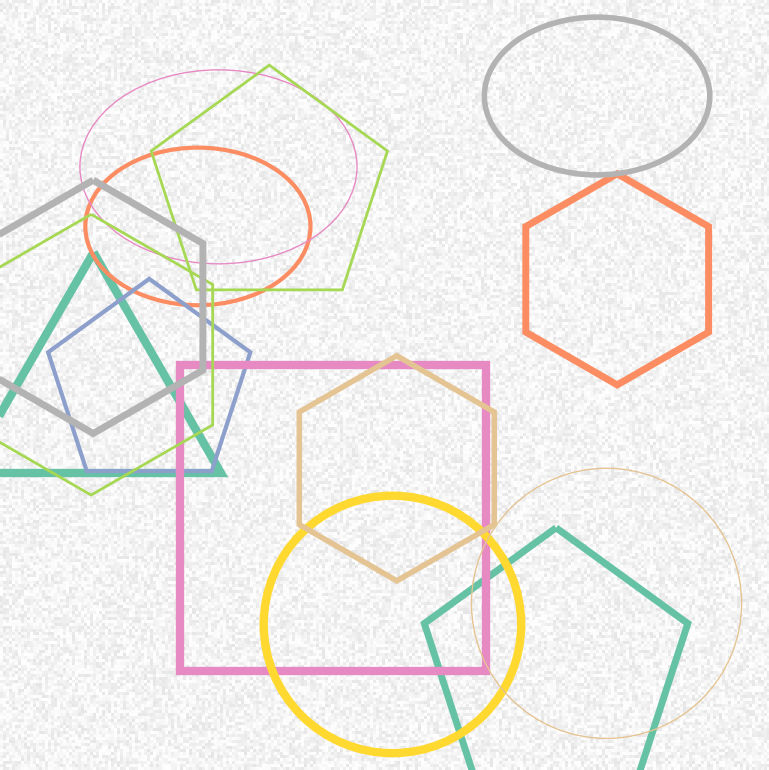[{"shape": "triangle", "thickness": 3, "radius": 0.96, "center": [0.121, 0.481]}, {"shape": "pentagon", "thickness": 2.5, "radius": 0.9, "center": [0.722, 0.135]}, {"shape": "oval", "thickness": 1.5, "radius": 0.73, "center": [0.257, 0.706]}, {"shape": "hexagon", "thickness": 2.5, "radius": 0.69, "center": [0.802, 0.637]}, {"shape": "pentagon", "thickness": 1.5, "radius": 0.69, "center": [0.194, 0.5]}, {"shape": "square", "thickness": 3, "radius": 0.99, "center": [0.433, 0.327]}, {"shape": "oval", "thickness": 0.5, "radius": 0.9, "center": [0.284, 0.783]}, {"shape": "hexagon", "thickness": 1, "radius": 0.91, "center": [0.118, 0.539]}, {"shape": "pentagon", "thickness": 1, "radius": 0.81, "center": [0.35, 0.754]}, {"shape": "circle", "thickness": 3, "radius": 0.84, "center": [0.51, 0.189]}, {"shape": "circle", "thickness": 0.5, "radius": 0.88, "center": [0.788, 0.216]}, {"shape": "hexagon", "thickness": 2, "radius": 0.73, "center": [0.515, 0.392]}, {"shape": "hexagon", "thickness": 2.5, "radius": 0.82, "center": [0.121, 0.602]}, {"shape": "oval", "thickness": 2, "radius": 0.73, "center": [0.775, 0.875]}]